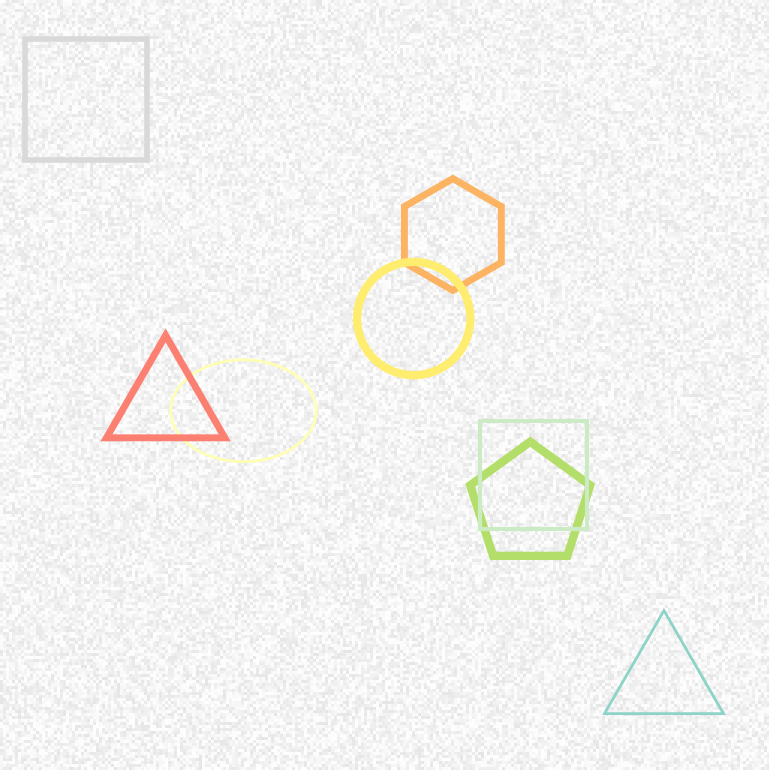[{"shape": "triangle", "thickness": 1, "radius": 0.45, "center": [0.862, 0.118]}, {"shape": "oval", "thickness": 1, "radius": 0.47, "center": [0.316, 0.467]}, {"shape": "triangle", "thickness": 2.5, "radius": 0.44, "center": [0.215, 0.476]}, {"shape": "hexagon", "thickness": 2.5, "radius": 0.36, "center": [0.588, 0.695]}, {"shape": "pentagon", "thickness": 3, "radius": 0.41, "center": [0.689, 0.344]}, {"shape": "square", "thickness": 2, "radius": 0.39, "center": [0.112, 0.871]}, {"shape": "square", "thickness": 1.5, "radius": 0.35, "center": [0.693, 0.384]}, {"shape": "circle", "thickness": 3, "radius": 0.37, "center": [0.537, 0.586]}]